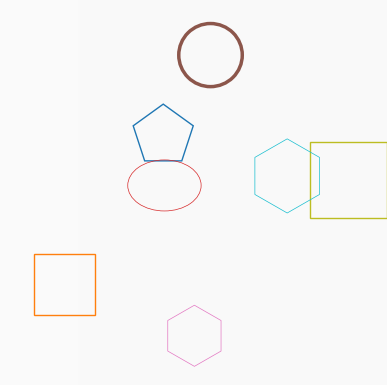[{"shape": "pentagon", "thickness": 1, "radius": 0.41, "center": [0.421, 0.648]}, {"shape": "square", "thickness": 1, "radius": 0.39, "center": [0.167, 0.261]}, {"shape": "oval", "thickness": 0.5, "radius": 0.47, "center": [0.424, 0.518]}, {"shape": "circle", "thickness": 2.5, "radius": 0.41, "center": [0.543, 0.857]}, {"shape": "hexagon", "thickness": 0.5, "radius": 0.4, "center": [0.502, 0.128]}, {"shape": "square", "thickness": 1, "radius": 0.49, "center": [0.899, 0.533]}, {"shape": "hexagon", "thickness": 0.5, "radius": 0.48, "center": [0.741, 0.543]}]